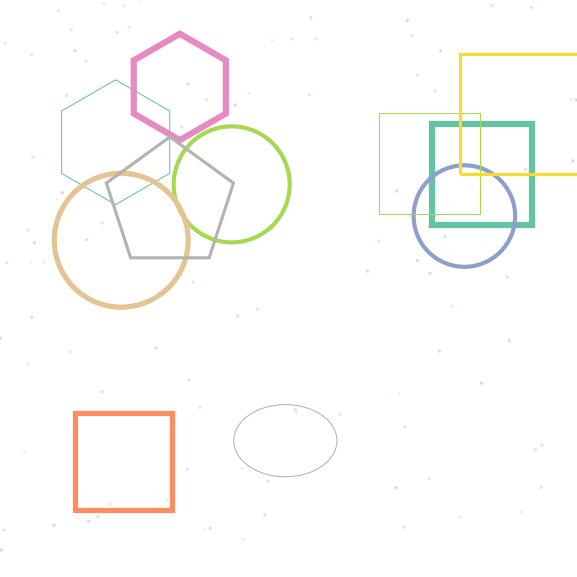[{"shape": "square", "thickness": 3, "radius": 0.44, "center": [0.835, 0.697]}, {"shape": "hexagon", "thickness": 0.5, "radius": 0.54, "center": [0.2, 0.753]}, {"shape": "square", "thickness": 2.5, "radius": 0.42, "center": [0.213, 0.2]}, {"shape": "circle", "thickness": 2, "radius": 0.44, "center": [0.804, 0.625]}, {"shape": "hexagon", "thickness": 3, "radius": 0.46, "center": [0.311, 0.849]}, {"shape": "circle", "thickness": 2, "radius": 0.5, "center": [0.401, 0.68]}, {"shape": "square", "thickness": 0.5, "radius": 0.44, "center": [0.743, 0.716]}, {"shape": "square", "thickness": 1.5, "radius": 0.52, "center": [0.9, 0.801]}, {"shape": "circle", "thickness": 2.5, "radius": 0.58, "center": [0.21, 0.583]}, {"shape": "oval", "thickness": 0.5, "radius": 0.45, "center": [0.494, 0.236]}, {"shape": "pentagon", "thickness": 1.5, "radius": 0.58, "center": [0.294, 0.646]}]